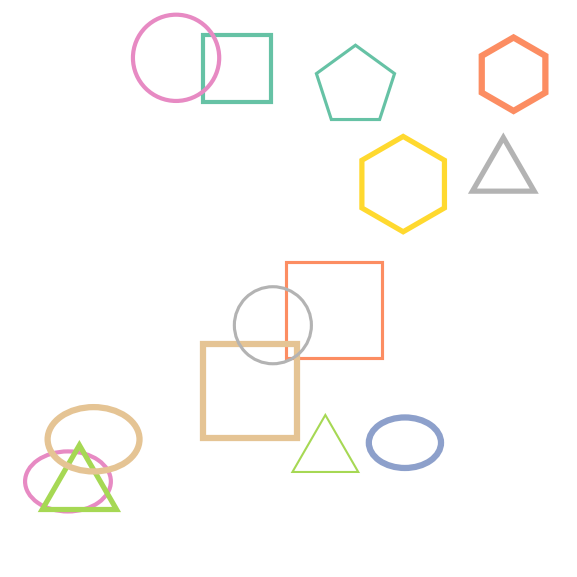[{"shape": "square", "thickness": 2, "radius": 0.29, "center": [0.41, 0.881]}, {"shape": "pentagon", "thickness": 1.5, "radius": 0.36, "center": [0.616, 0.85]}, {"shape": "hexagon", "thickness": 3, "radius": 0.32, "center": [0.889, 0.871]}, {"shape": "square", "thickness": 1.5, "radius": 0.42, "center": [0.579, 0.462]}, {"shape": "oval", "thickness": 3, "radius": 0.31, "center": [0.701, 0.233]}, {"shape": "oval", "thickness": 2, "radius": 0.37, "center": [0.118, 0.165]}, {"shape": "circle", "thickness": 2, "radius": 0.37, "center": [0.305, 0.899]}, {"shape": "triangle", "thickness": 1, "radius": 0.33, "center": [0.563, 0.215]}, {"shape": "triangle", "thickness": 2.5, "radius": 0.37, "center": [0.137, 0.154]}, {"shape": "hexagon", "thickness": 2.5, "radius": 0.41, "center": [0.698, 0.68]}, {"shape": "oval", "thickness": 3, "radius": 0.4, "center": [0.162, 0.238]}, {"shape": "square", "thickness": 3, "radius": 0.41, "center": [0.433, 0.322]}, {"shape": "triangle", "thickness": 2.5, "radius": 0.31, "center": [0.872, 0.699]}, {"shape": "circle", "thickness": 1.5, "radius": 0.33, "center": [0.473, 0.436]}]